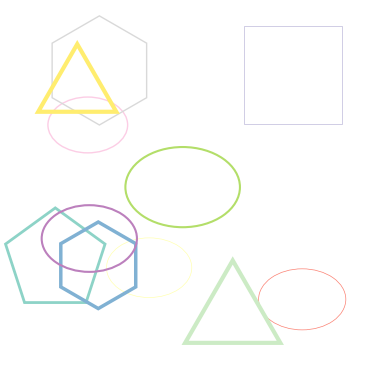[{"shape": "pentagon", "thickness": 2, "radius": 0.68, "center": [0.144, 0.324]}, {"shape": "oval", "thickness": 0.5, "radius": 0.55, "center": [0.387, 0.305]}, {"shape": "square", "thickness": 0.5, "radius": 0.64, "center": [0.761, 0.806]}, {"shape": "oval", "thickness": 0.5, "radius": 0.57, "center": [0.785, 0.222]}, {"shape": "hexagon", "thickness": 2.5, "radius": 0.56, "center": [0.255, 0.311]}, {"shape": "oval", "thickness": 1.5, "radius": 0.74, "center": [0.474, 0.514]}, {"shape": "oval", "thickness": 1, "radius": 0.52, "center": [0.228, 0.675]}, {"shape": "hexagon", "thickness": 1, "radius": 0.71, "center": [0.258, 0.817]}, {"shape": "oval", "thickness": 1.5, "radius": 0.62, "center": [0.232, 0.38]}, {"shape": "triangle", "thickness": 3, "radius": 0.71, "center": [0.604, 0.181]}, {"shape": "triangle", "thickness": 3, "radius": 0.59, "center": [0.201, 0.768]}]